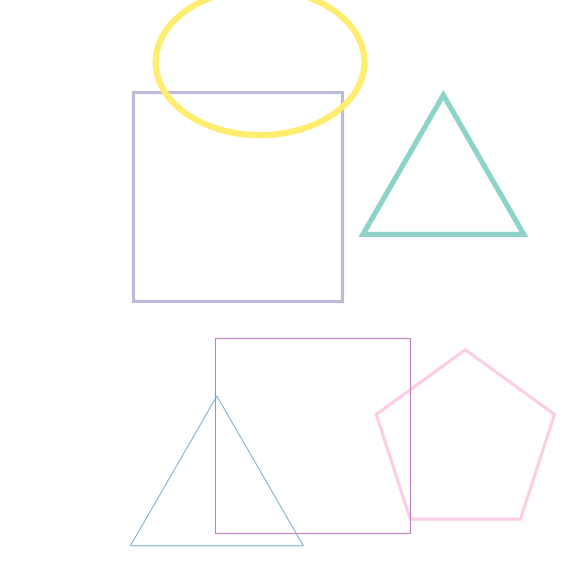[{"shape": "triangle", "thickness": 2.5, "radius": 0.8, "center": [0.768, 0.674]}, {"shape": "square", "thickness": 1.5, "radius": 0.9, "center": [0.411, 0.658]}, {"shape": "triangle", "thickness": 0.5, "radius": 0.86, "center": [0.376, 0.141]}, {"shape": "pentagon", "thickness": 1.5, "radius": 0.81, "center": [0.806, 0.231]}, {"shape": "square", "thickness": 0.5, "radius": 0.84, "center": [0.541, 0.244]}, {"shape": "oval", "thickness": 3, "radius": 0.9, "center": [0.45, 0.892]}]